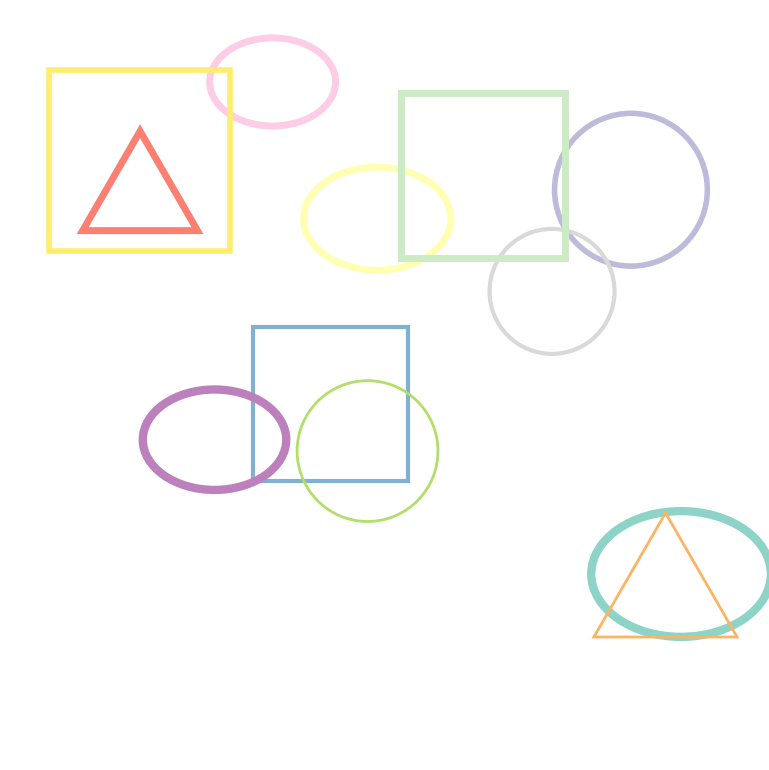[{"shape": "oval", "thickness": 3, "radius": 0.58, "center": [0.884, 0.255]}, {"shape": "oval", "thickness": 2.5, "radius": 0.48, "center": [0.49, 0.716]}, {"shape": "circle", "thickness": 2, "radius": 0.5, "center": [0.819, 0.754]}, {"shape": "triangle", "thickness": 2.5, "radius": 0.43, "center": [0.182, 0.744]}, {"shape": "square", "thickness": 1.5, "radius": 0.5, "center": [0.429, 0.475]}, {"shape": "triangle", "thickness": 1, "radius": 0.54, "center": [0.864, 0.226]}, {"shape": "circle", "thickness": 1, "radius": 0.46, "center": [0.477, 0.414]}, {"shape": "oval", "thickness": 2.5, "radius": 0.41, "center": [0.354, 0.894]}, {"shape": "circle", "thickness": 1.5, "radius": 0.41, "center": [0.717, 0.622]}, {"shape": "oval", "thickness": 3, "radius": 0.47, "center": [0.279, 0.429]}, {"shape": "square", "thickness": 2.5, "radius": 0.53, "center": [0.627, 0.772]}, {"shape": "square", "thickness": 2, "radius": 0.59, "center": [0.181, 0.791]}]